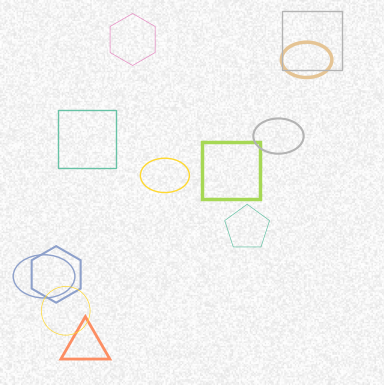[{"shape": "pentagon", "thickness": 0.5, "radius": 0.31, "center": [0.642, 0.408]}, {"shape": "square", "thickness": 1, "radius": 0.38, "center": [0.227, 0.639]}, {"shape": "triangle", "thickness": 2, "radius": 0.37, "center": [0.222, 0.104]}, {"shape": "hexagon", "thickness": 1.5, "radius": 0.37, "center": [0.146, 0.287]}, {"shape": "oval", "thickness": 1, "radius": 0.4, "center": [0.114, 0.282]}, {"shape": "hexagon", "thickness": 0.5, "radius": 0.34, "center": [0.344, 0.897]}, {"shape": "square", "thickness": 2.5, "radius": 0.37, "center": [0.6, 0.557]}, {"shape": "circle", "thickness": 0.5, "radius": 0.32, "center": [0.171, 0.193]}, {"shape": "oval", "thickness": 1, "radius": 0.32, "center": [0.428, 0.544]}, {"shape": "oval", "thickness": 2.5, "radius": 0.33, "center": [0.796, 0.845]}, {"shape": "square", "thickness": 1, "radius": 0.38, "center": [0.81, 0.894]}, {"shape": "oval", "thickness": 1.5, "radius": 0.33, "center": [0.723, 0.647]}]